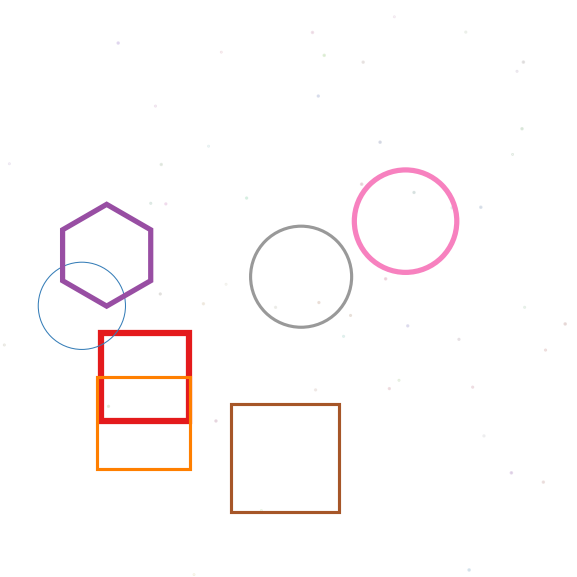[{"shape": "square", "thickness": 3, "radius": 0.38, "center": [0.251, 0.346]}, {"shape": "circle", "thickness": 0.5, "radius": 0.38, "center": [0.142, 0.47]}, {"shape": "hexagon", "thickness": 2.5, "radius": 0.44, "center": [0.185, 0.557]}, {"shape": "square", "thickness": 1.5, "radius": 0.4, "center": [0.248, 0.267]}, {"shape": "square", "thickness": 1.5, "radius": 0.47, "center": [0.494, 0.206]}, {"shape": "circle", "thickness": 2.5, "radius": 0.44, "center": [0.702, 0.616]}, {"shape": "circle", "thickness": 1.5, "radius": 0.44, "center": [0.521, 0.52]}]